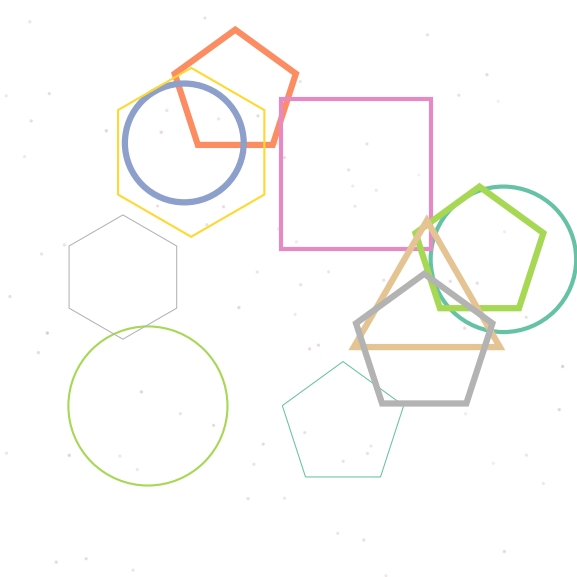[{"shape": "circle", "thickness": 2, "radius": 0.63, "center": [0.872, 0.55]}, {"shape": "pentagon", "thickness": 0.5, "radius": 0.55, "center": [0.594, 0.263]}, {"shape": "pentagon", "thickness": 3, "radius": 0.55, "center": [0.407, 0.837]}, {"shape": "circle", "thickness": 3, "radius": 0.51, "center": [0.319, 0.752]}, {"shape": "square", "thickness": 2, "radius": 0.65, "center": [0.616, 0.698]}, {"shape": "pentagon", "thickness": 3, "radius": 0.58, "center": [0.83, 0.56]}, {"shape": "circle", "thickness": 1, "radius": 0.69, "center": [0.256, 0.296]}, {"shape": "hexagon", "thickness": 1, "radius": 0.73, "center": [0.331, 0.735]}, {"shape": "triangle", "thickness": 3, "radius": 0.73, "center": [0.739, 0.471]}, {"shape": "hexagon", "thickness": 0.5, "radius": 0.54, "center": [0.213, 0.519]}, {"shape": "pentagon", "thickness": 3, "radius": 0.62, "center": [0.735, 0.401]}]